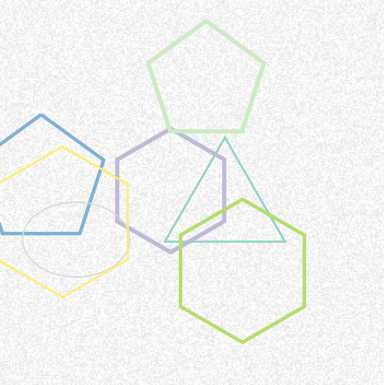[{"shape": "triangle", "thickness": 1.5, "radius": 0.9, "center": [0.584, 0.462]}, {"shape": "hexagon", "thickness": 3, "radius": 0.8, "center": [0.444, 0.505]}, {"shape": "pentagon", "thickness": 2.5, "radius": 0.85, "center": [0.107, 0.532]}, {"shape": "hexagon", "thickness": 2.5, "radius": 0.93, "center": [0.63, 0.297]}, {"shape": "oval", "thickness": 1, "radius": 0.69, "center": [0.197, 0.378]}, {"shape": "pentagon", "thickness": 3, "radius": 0.79, "center": [0.535, 0.787]}, {"shape": "hexagon", "thickness": 1.5, "radius": 0.98, "center": [0.162, 0.424]}]